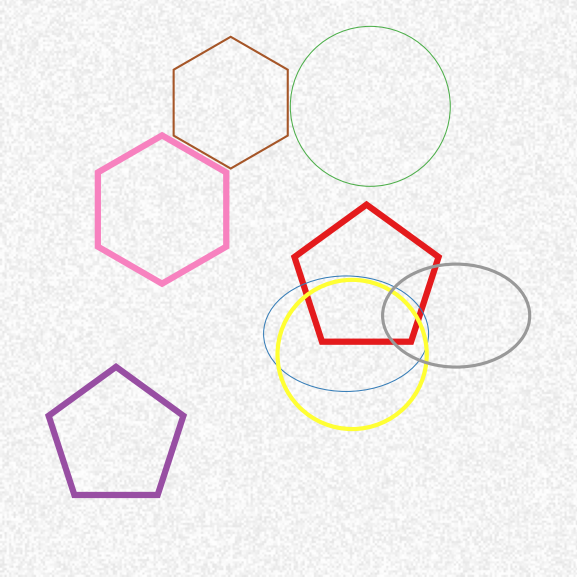[{"shape": "pentagon", "thickness": 3, "radius": 0.66, "center": [0.635, 0.514]}, {"shape": "oval", "thickness": 0.5, "radius": 0.71, "center": [0.599, 0.421]}, {"shape": "circle", "thickness": 0.5, "radius": 0.69, "center": [0.641, 0.815]}, {"shape": "pentagon", "thickness": 3, "radius": 0.61, "center": [0.201, 0.241]}, {"shape": "circle", "thickness": 2, "radius": 0.65, "center": [0.61, 0.385]}, {"shape": "hexagon", "thickness": 1, "radius": 0.57, "center": [0.399, 0.821]}, {"shape": "hexagon", "thickness": 3, "radius": 0.64, "center": [0.281, 0.636]}, {"shape": "oval", "thickness": 1.5, "radius": 0.64, "center": [0.79, 0.453]}]